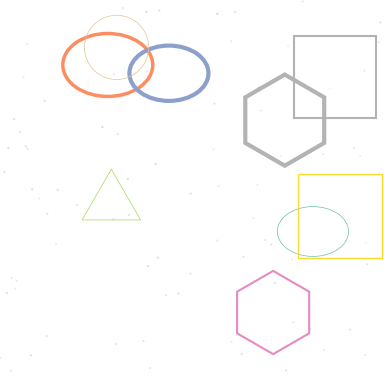[{"shape": "oval", "thickness": 0.5, "radius": 0.46, "center": [0.813, 0.399]}, {"shape": "oval", "thickness": 2.5, "radius": 0.58, "center": [0.28, 0.831]}, {"shape": "oval", "thickness": 3, "radius": 0.51, "center": [0.439, 0.81]}, {"shape": "hexagon", "thickness": 1.5, "radius": 0.54, "center": [0.709, 0.188]}, {"shape": "triangle", "thickness": 0.5, "radius": 0.44, "center": [0.289, 0.473]}, {"shape": "square", "thickness": 1, "radius": 0.55, "center": [0.883, 0.439]}, {"shape": "circle", "thickness": 0.5, "radius": 0.42, "center": [0.303, 0.877]}, {"shape": "hexagon", "thickness": 3, "radius": 0.59, "center": [0.74, 0.688]}, {"shape": "square", "thickness": 1.5, "radius": 0.53, "center": [0.871, 0.801]}]